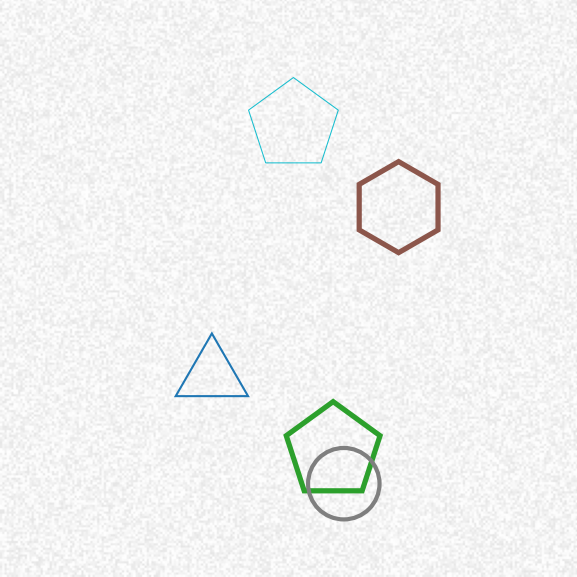[{"shape": "triangle", "thickness": 1, "radius": 0.36, "center": [0.367, 0.349]}, {"shape": "pentagon", "thickness": 2.5, "radius": 0.43, "center": [0.577, 0.218]}, {"shape": "hexagon", "thickness": 2.5, "radius": 0.39, "center": [0.69, 0.64]}, {"shape": "circle", "thickness": 2, "radius": 0.31, "center": [0.595, 0.162]}, {"shape": "pentagon", "thickness": 0.5, "radius": 0.41, "center": [0.508, 0.783]}]